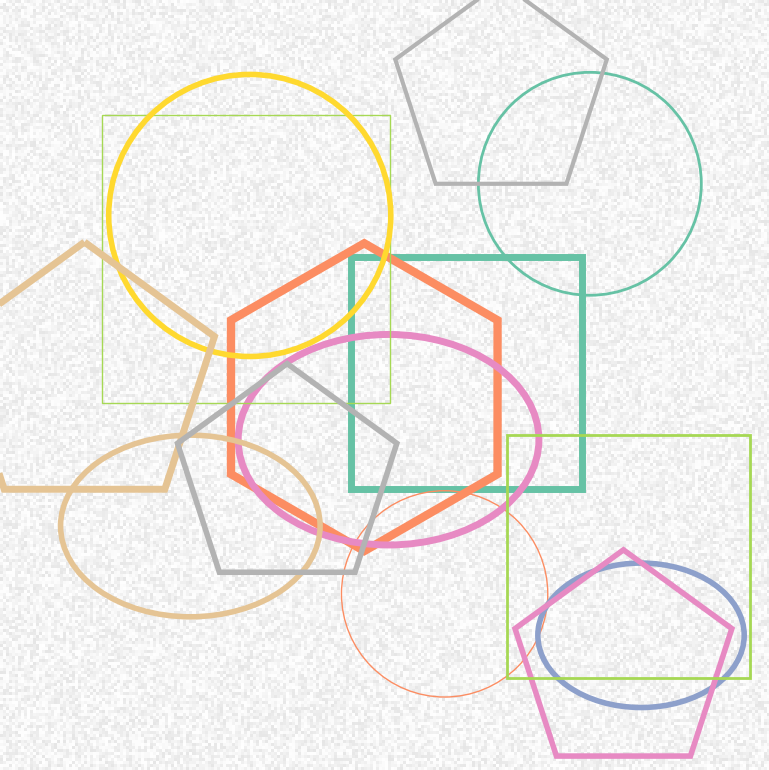[{"shape": "square", "thickness": 2.5, "radius": 0.75, "center": [0.606, 0.516]}, {"shape": "circle", "thickness": 1, "radius": 0.72, "center": [0.766, 0.761]}, {"shape": "hexagon", "thickness": 3, "radius": 1.0, "center": [0.473, 0.484]}, {"shape": "circle", "thickness": 0.5, "radius": 0.67, "center": [0.577, 0.229]}, {"shape": "oval", "thickness": 2, "radius": 0.67, "center": [0.833, 0.175]}, {"shape": "oval", "thickness": 2.5, "radius": 0.98, "center": [0.505, 0.429]}, {"shape": "pentagon", "thickness": 2, "radius": 0.74, "center": [0.81, 0.138]}, {"shape": "square", "thickness": 1, "radius": 0.79, "center": [0.817, 0.278]}, {"shape": "square", "thickness": 0.5, "radius": 0.94, "center": [0.319, 0.664]}, {"shape": "circle", "thickness": 2, "radius": 0.92, "center": [0.324, 0.72]}, {"shape": "pentagon", "thickness": 2.5, "radius": 0.89, "center": [0.11, 0.508]}, {"shape": "oval", "thickness": 2, "radius": 0.84, "center": [0.247, 0.317]}, {"shape": "pentagon", "thickness": 1.5, "radius": 0.72, "center": [0.651, 0.878]}, {"shape": "pentagon", "thickness": 2, "radius": 0.75, "center": [0.373, 0.378]}]